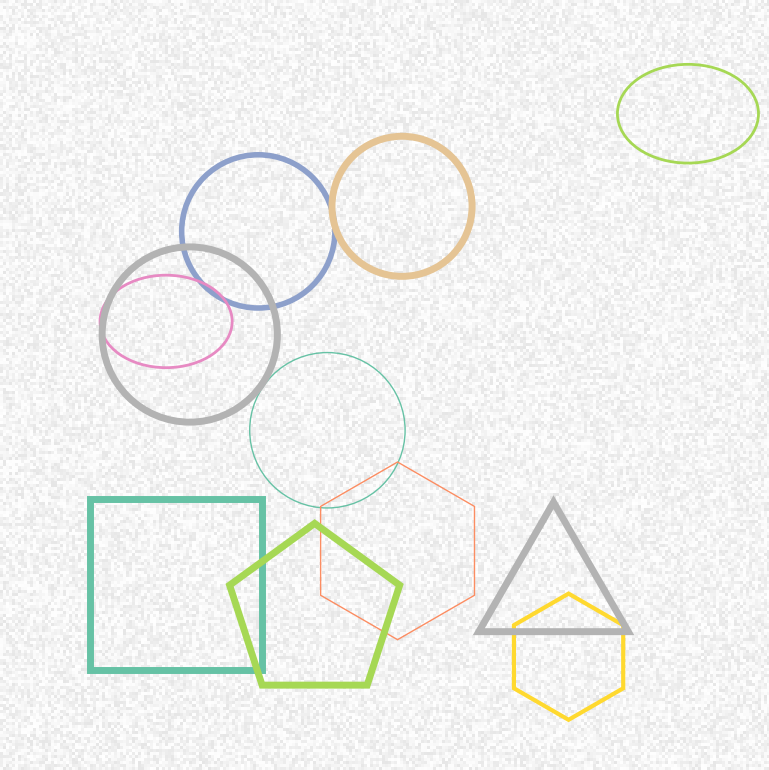[{"shape": "square", "thickness": 2.5, "radius": 0.56, "center": [0.229, 0.241]}, {"shape": "circle", "thickness": 0.5, "radius": 0.5, "center": [0.425, 0.441]}, {"shape": "hexagon", "thickness": 0.5, "radius": 0.58, "center": [0.516, 0.285]}, {"shape": "circle", "thickness": 2, "radius": 0.5, "center": [0.335, 0.699]}, {"shape": "oval", "thickness": 1, "radius": 0.43, "center": [0.216, 0.583]}, {"shape": "oval", "thickness": 1, "radius": 0.46, "center": [0.893, 0.852]}, {"shape": "pentagon", "thickness": 2.5, "radius": 0.58, "center": [0.409, 0.204]}, {"shape": "hexagon", "thickness": 1.5, "radius": 0.41, "center": [0.738, 0.147]}, {"shape": "circle", "thickness": 2.5, "radius": 0.45, "center": [0.522, 0.732]}, {"shape": "triangle", "thickness": 2.5, "radius": 0.56, "center": [0.719, 0.236]}, {"shape": "circle", "thickness": 2.5, "radius": 0.57, "center": [0.246, 0.566]}]